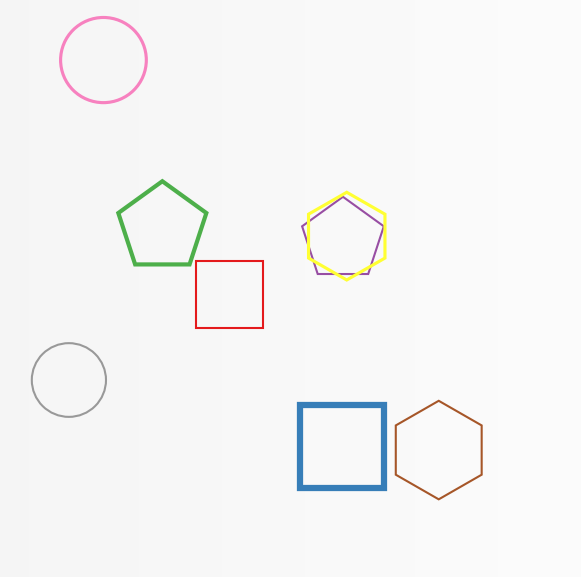[{"shape": "square", "thickness": 1, "radius": 0.29, "center": [0.395, 0.49]}, {"shape": "square", "thickness": 3, "radius": 0.36, "center": [0.589, 0.225]}, {"shape": "pentagon", "thickness": 2, "radius": 0.4, "center": [0.279, 0.606]}, {"shape": "pentagon", "thickness": 1, "radius": 0.37, "center": [0.59, 0.584]}, {"shape": "hexagon", "thickness": 1.5, "radius": 0.38, "center": [0.597, 0.59]}, {"shape": "hexagon", "thickness": 1, "radius": 0.43, "center": [0.755, 0.22]}, {"shape": "circle", "thickness": 1.5, "radius": 0.37, "center": [0.178, 0.895]}, {"shape": "circle", "thickness": 1, "radius": 0.32, "center": [0.119, 0.341]}]